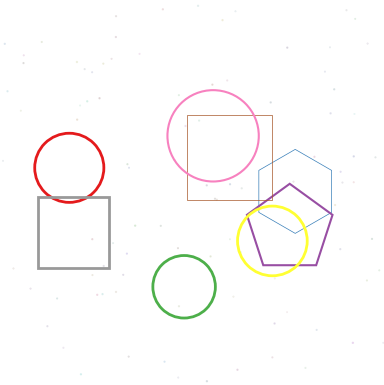[{"shape": "circle", "thickness": 2, "radius": 0.45, "center": [0.18, 0.564]}, {"shape": "hexagon", "thickness": 0.5, "radius": 0.55, "center": [0.767, 0.503]}, {"shape": "circle", "thickness": 2, "radius": 0.41, "center": [0.478, 0.255]}, {"shape": "pentagon", "thickness": 1.5, "radius": 0.58, "center": [0.753, 0.406]}, {"shape": "circle", "thickness": 2, "radius": 0.45, "center": [0.707, 0.374]}, {"shape": "square", "thickness": 0.5, "radius": 0.55, "center": [0.597, 0.591]}, {"shape": "circle", "thickness": 1.5, "radius": 0.59, "center": [0.554, 0.647]}, {"shape": "square", "thickness": 2, "radius": 0.46, "center": [0.192, 0.397]}]